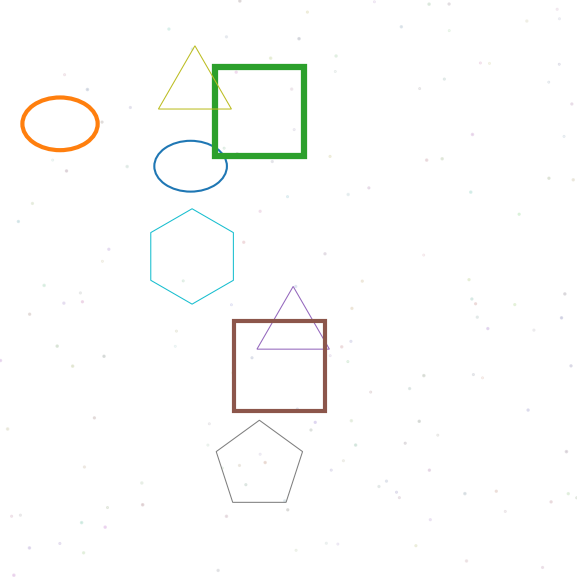[{"shape": "oval", "thickness": 1, "radius": 0.31, "center": [0.33, 0.711]}, {"shape": "oval", "thickness": 2, "radius": 0.33, "center": [0.104, 0.785]}, {"shape": "square", "thickness": 3, "radius": 0.39, "center": [0.449, 0.806]}, {"shape": "triangle", "thickness": 0.5, "radius": 0.36, "center": [0.508, 0.431]}, {"shape": "square", "thickness": 2, "radius": 0.39, "center": [0.484, 0.365]}, {"shape": "pentagon", "thickness": 0.5, "radius": 0.39, "center": [0.449, 0.193]}, {"shape": "triangle", "thickness": 0.5, "radius": 0.36, "center": [0.338, 0.847]}, {"shape": "hexagon", "thickness": 0.5, "radius": 0.41, "center": [0.333, 0.555]}]